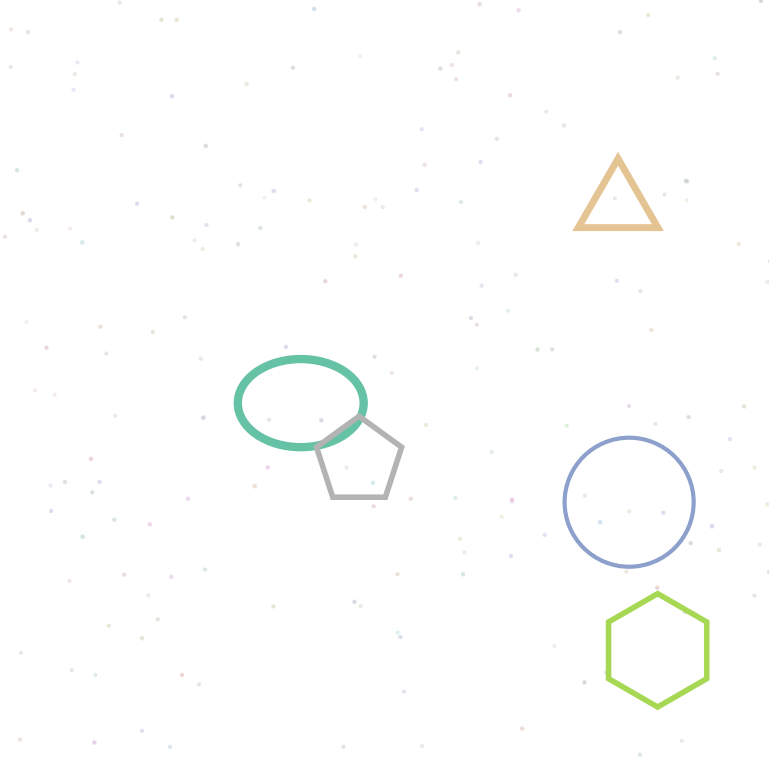[{"shape": "oval", "thickness": 3, "radius": 0.41, "center": [0.391, 0.476]}, {"shape": "circle", "thickness": 1.5, "radius": 0.42, "center": [0.817, 0.348]}, {"shape": "hexagon", "thickness": 2, "radius": 0.37, "center": [0.854, 0.155]}, {"shape": "triangle", "thickness": 2.5, "radius": 0.3, "center": [0.803, 0.734]}, {"shape": "pentagon", "thickness": 2, "radius": 0.29, "center": [0.466, 0.401]}]